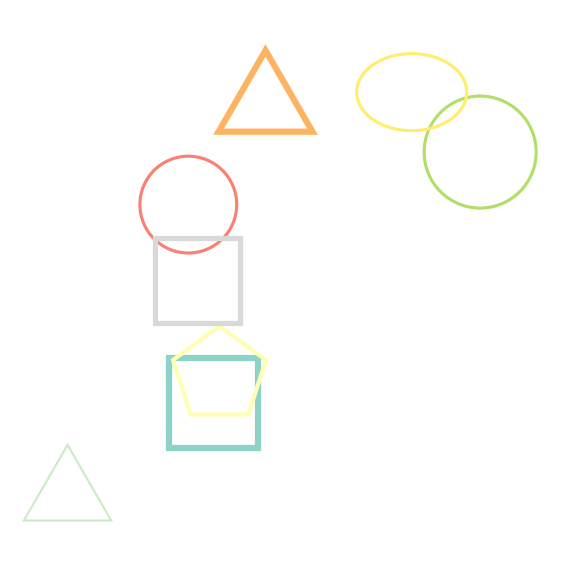[{"shape": "square", "thickness": 3, "radius": 0.39, "center": [0.37, 0.301]}, {"shape": "pentagon", "thickness": 2, "radius": 0.42, "center": [0.38, 0.35]}, {"shape": "circle", "thickness": 1.5, "radius": 0.42, "center": [0.326, 0.645]}, {"shape": "triangle", "thickness": 3, "radius": 0.47, "center": [0.46, 0.818]}, {"shape": "circle", "thickness": 1.5, "radius": 0.49, "center": [0.831, 0.736]}, {"shape": "square", "thickness": 2.5, "radius": 0.37, "center": [0.342, 0.514]}, {"shape": "triangle", "thickness": 1, "radius": 0.44, "center": [0.117, 0.141]}, {"shape": "oval", "thickness": 1.5, "radius": 0.48, "center": [0.713, 0.84]}]